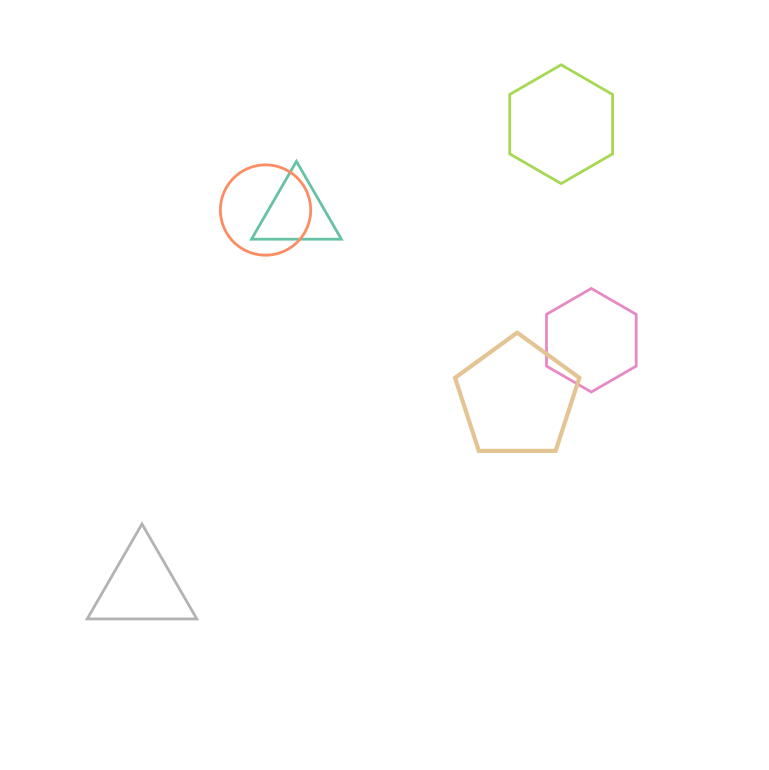[{"shape": "triangle", "thickness": 1, "radius": 0.34, "center": [0.385, 0.723]}, {"shape": "circle", "thickness": 1, "radius": 0.29, "center": [0.345, 0.727]}, {"shape": "hexagon", "thickness": 1, "radius": 0.34, "center": [0.768, 0.558]}, {"shape": "hexagon", "thickness": 1, "radius": 0.39, "center": [0.729, 0.839]}, {"shape": "pentagon", "thickness": 1.5, "radius": 0.42, "center": [0.672, 0.483]}, {"shape": "triangle", "thickness": 1, "radius": 0.41, "center": [0.184, 0.237]}]